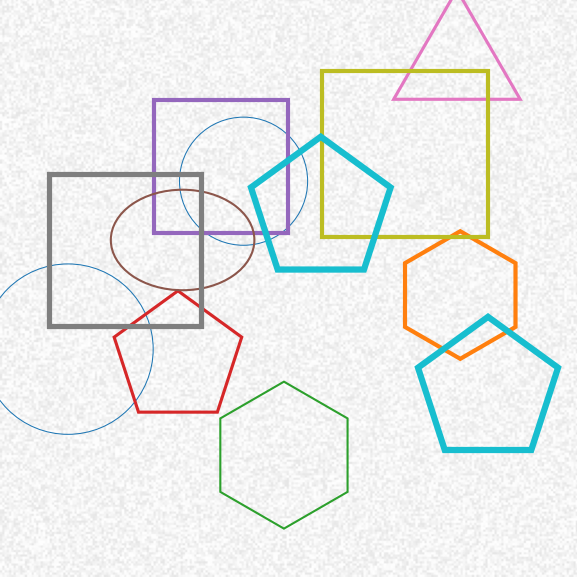[{"shape": "circle", "thickness": 0.5, "radius": 0.55, "center": [0.422, 0.685]}, {"shape": "circle", "thickness": 0.5, "radius": 0.74, "center": [0.118, 0.395]}, {"shape": "hexagon", "thickness": 2, "radius": 0.55, "center": [0.797, 0.488]}, {"shape": "hexagon", "thickness": 1, "radius": 0.64, "center": [0.492, 0.211]}, {"shape": "pentagon", "thickness": 1.5, "radius": 0.58, "center": [0.308, 0.379]}, {"shape": "square", "thickness": 2, "radius": 0.58, "center": [0.383, 0.711]}, {"shape": "oval", "thickness": 1, "radius": 0.62, "center": [0.316, 0.584]}, {"shape": "triangle", "thickness": 1.5, "radius": 0.63, "center": [0.791, 0.89]}, {"shape": "square", "thickness": 2.5, "radius": 0.66, "center": [0.216, 0.566]}, {"shape": "square", "thickness": 2, "radius": 0.72, "center": [0.701, 0.732]}, {"shape": "pentagon", "thickness": 3, "radius": 0.64, "center": [0.845, 0.323]}, {"shape": "pentagon", "thickness": 3, "radius": 0.64, "center": [0.555, 0.635]}]